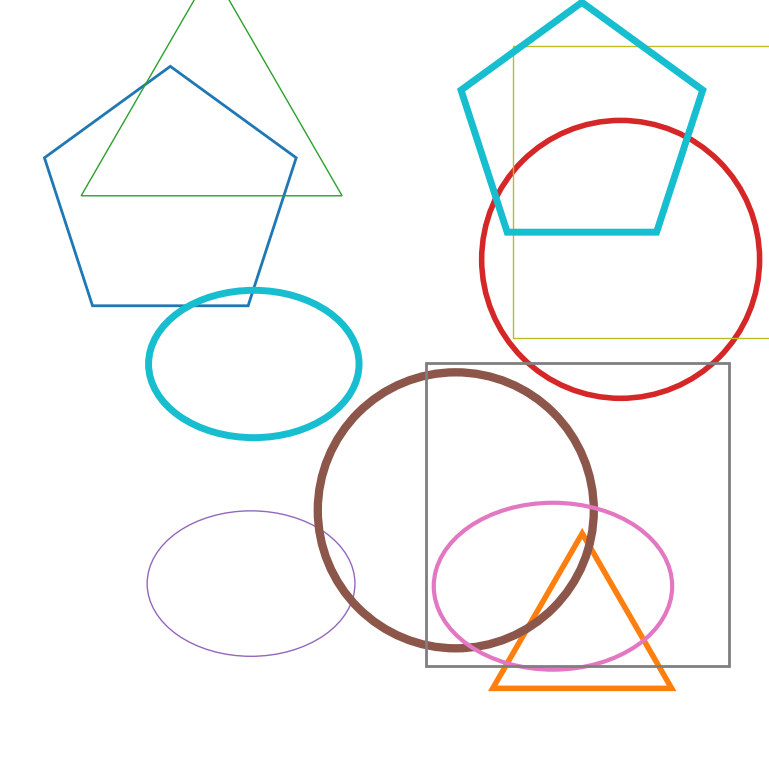[{"shape": "pentagon", "thickness": 1, "radius": 0.86, "center": [0.221, 0.742]}, {"shape": "triangle", "thickness": 2, "radius": 0.67, "center": [0.756, 0.173]}, {"shape": "triangle", "thickness": 0.5, "radius": 0.98, "center": [0.275, 0.844]}, {"shape": "circle", "thickness": 2, "radius": 0.9, "center": [0.806, 0.663]}, {"shape": "oval", "thickness": 0.5, "radius": 0.67, "center": [0.326, 0.242]}, {"shape": "circle", "thickness": 3, "radius": 0.9, "center": [0.592, 0.337]}, {"shape": "oval", "thickness": 1.5, "radius": 0.77, "center": [0.718, 0.239]}, {"shape": "square", "thickness": 1, "radius": 0.98, "center": [0.75, 0.332]}, {"shape": "square", "thickness": 0.5, "radius": 0.95, "center": [0.856, 0.751]}, {"shape": "oval", "thickness": 2.5, "radius": 0.68, "center": [0.33, 0.527]}, {"shape": "pentagon", "thickness": 2.5, "radius": 0.83, "center": [0.756, 0.832]}]